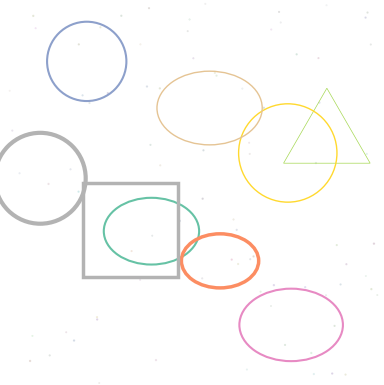[{"shape": "oval", "thickness": 1.5, "radius": 0.62, "center": [0.393, 0.4]}, {"shape": "oval", "thickness": 2.5, "radius": 0.5, "center": [0.572, 0.322]}, {"shape": "circle", "thickness": 1.5, "radius": 0.52, "center": [0.225, 0.841]}, {"shape": "oval", "thickness": 1.5, "radius": 0.67, "center": [0.756, 0.156]}, {"shape": "triangle", "thickness": 0.5, "radius": 0.65, "center": [0.849, 0.641]}, {"shape": "circle", "thickness": 1, "radius": 0.64, "center": [0.747, 0.603]}, {"shape": "oval", "thickness": 1, "radius": 0.68, "center": [0.544, 0.719]}, {"shape": "circle", "thickness": 3, "radius": 0.59, "center": [0.105, 0.537]}, {"shape": "square", "thickness": 2.5, "radius": 0.61, "center": [0.339, 0.402]}]